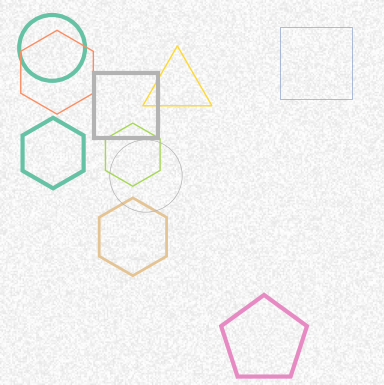[{"shape": "circle", "thickness": 3, "radius": 0.43, "center": [0.135, 0.876]}, {"shape": "hexagon", "thickness": 3, "radius": 0.46, "center": [0.138, 0.602]}, {"shape": "hexagon", "thickness": 1, "radius": 0.54, "center": [0.148, 0.812]}, {"shape": "square", "thickness": 0.5, "radius": 0.46, "center": [0.821, 0.836]}, {"shape": "pentagon", "thickness": 3, "radius": 0.59, "center": [0.686, 0.117]}, {"shape": "hexagon", "thickness": 1, "radius": 0.41, "center": [0.345, 0.598]}, {"shape": "triangle", "thickness": 1, "radius": 0.52, "center": [0.461, 0.777]}, {"shape": "hexagon", "thickness": 2, "radius": 0.51, "center": [0.345, 0.385]}, {"shape": "circle", "thickness": 0.5, "radius": 0.47, "center": [0.379, 0.543]}, {"shape": "square", "thickness": 3, "radius": 0.42, "center": [0.328, 0.726]}]